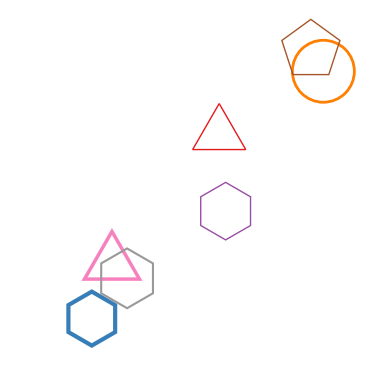[{"shape": "triangle", "thickness": 1, "radius": 0.4, "center": [0.569, 0.651]}, {"shape": "hexagon", "thickness": 3, "radius": 0.35, "center": [0.238, 0.172]}, {"shape": "hexagon", "thickness": 1, "radius": 0.37, "center": [0.586, 0.452]}, {"shape": "circle", "thickness": 2, "radius": 0.4, "center": [0.84, 0.815]}, {"shape": "pentagon", "thickness": 1, "radius": 0.4, "center": [0.807, 0.87]}, {"shape": "triangle", "thickness": 2.5, "radius": 0.41, "center": [0.291, 0.316]}, {"shape": "hexagon", "thickness": 1.5, "radius": 0.39, "center": [0.33, 0.277]}]